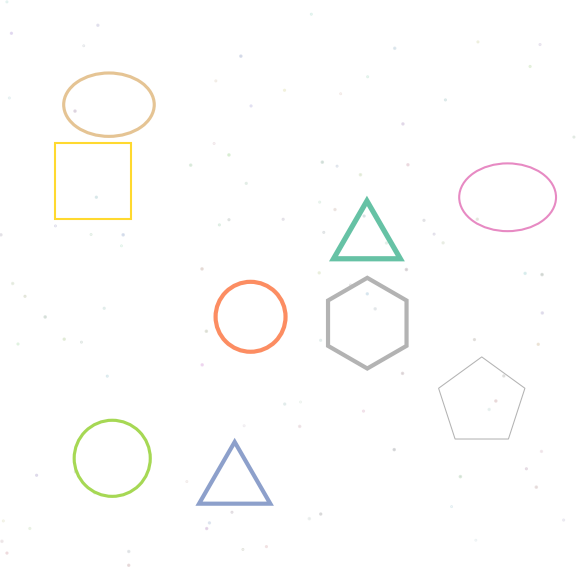[{"shape": "triangle", "thickness": 2.5, "radius": 0.33, "center": [0.635, 0.584]}, {"shape": "circle", "thickness": 2, "radius": 0.3, "center": [0.434, 0.451]}, {"shape": "triangle", "thickness": 2, "radius": 0.36, "center": [0.406, 0.163]}, {"shape": "oval", "thickness": 1, "radius": 0.42, "center": [0.879, 0.658]}, {"shape": "circle", "thickness": 1.5, "radius": 0.33, "center": [0.194, 0.206]}, {"shape": "square", "thickness": 1, "radius": 0.33, "center": [0.161, 0.686]}, {"shape": "oval", "thickness": 1.5, "radius": 0.39, "center": [0.189, 0.818]}, {"shape": "hexagon", "thickness": 2, "radius": 0.39, "center": [0.636, 0.44]}, {"shape": "pentagon", "thickness": 0.5, "radius": 0.39, "center": [0.834, 0.303]}]